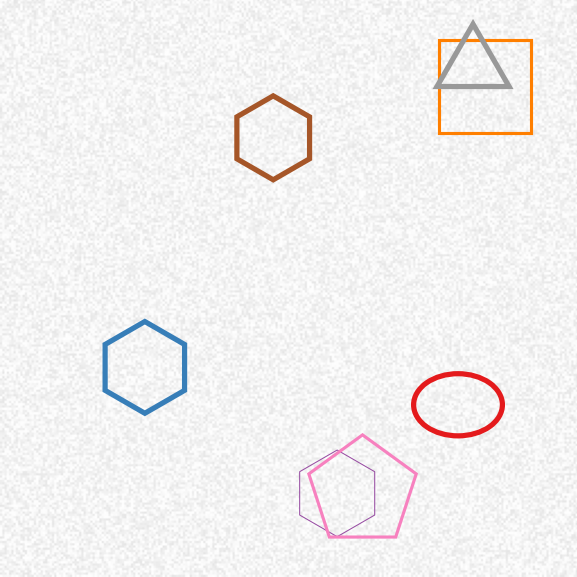[{"shape": "oval", "thickness": 2.5, "radius": 0.38, "center": [0.793, 0.298]}, {"shape": "hexagon", "thickness": 2.5, "radius": 0.4, "center": [0.251, 0.363]}, {"shape": "hexagon", "thickness": 0.5, "radius": 0.38, "center": [0.584, 0.145]}, {"shape": "square", "thickness": 1.5, "radius": 0.4, "center": [0.84, 0.85]}, {"shape": "hexagon", "thickness": 2.5, "radius": 0.36, "center": [0.473, 0.76]}, {"shape": "pentagon", "thickness": 1.5, "radius": 0.49, "center": [0.628, 0.148]}, {"shape": "triangle", "thickness": 2.5, "radius": 0.36, "center": [0.819, 0.885]}]